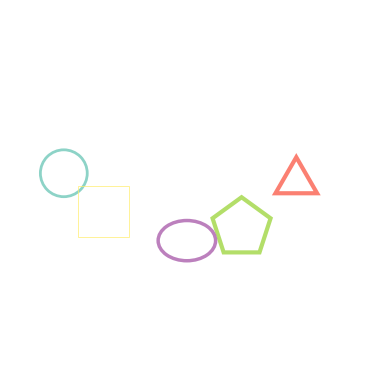[{"shape": "circle", "thickness": 2, "radius": 0.3, "center": [0.166, 0.55]}, {"shape": "triangle", "thickness": 3, "radius": 0.31, "center": [0.77, 0.529]}, {"shape": "pentagon", "thickness": 3, "radius": 0.4, "center": [0.627, 0.408]}, {"shape": "oval", "thickness": 2.5, "radius": 0.37, "center": [0.485, 0.375]}, {"shape": "square", "thickness": 0.5, "radius": 0.33, "center": [0.269, 0.451]}]